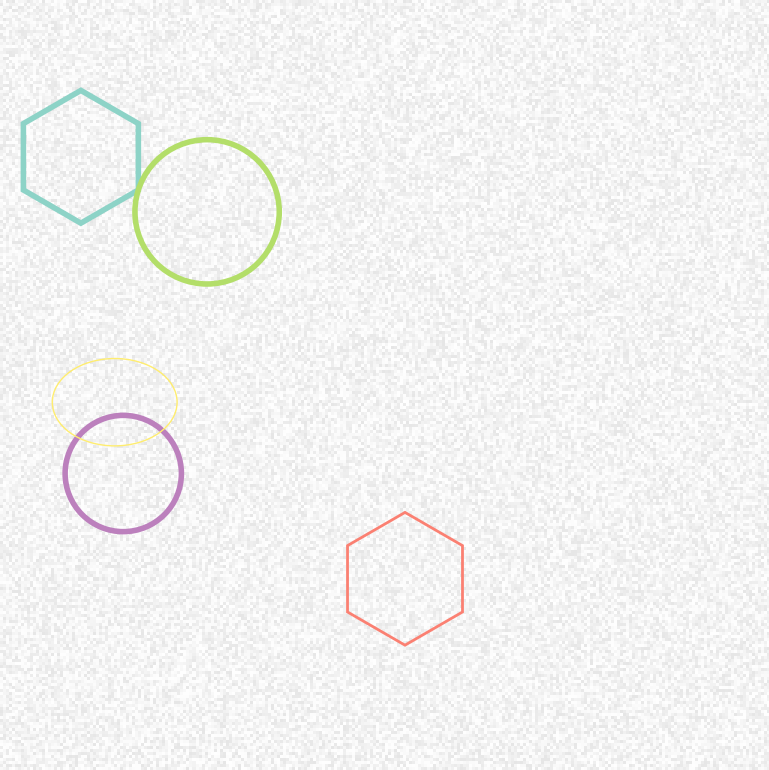[{"shape": "hexagon", "thickness": 2, "radius": 0.43, "center": [0.105, 0.796]}, {"shape": "hexagon", "thickness": 1, "radius": 0.43, "center": [0.526, 0.248]}, {"shape": "circle", "thickness": 2, "radius": 0.47, "center": [0.269, 0.725]}, {"shape": "circle", "thickness": 2, "radius": 0.38, "center": [0.16, 0.385]}, {"shape": "oval", "thickness": 0.5, "radius": 0.41, "center": [0.149, 0.478]}]